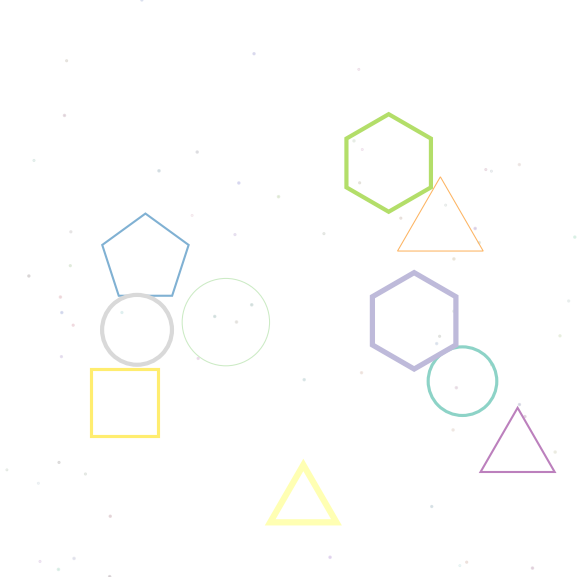[{"shape": "circle", "thickness": 1.5, "radius": 0.3, "center": [0.801, 0.339]}, {"shape": "triangle", "thickness": 3, "radius": 0.33, "center": [0.525, 0.128]}, {"shape": "hexagon", "thickness": 2.5, "radius": 0.42, "center": [0.717, 0.444]}, {"shape": "pentagon", "thickness": 1, "radius": 0.39, "center": [0.252, 0.551]}, {"shape": "triangle", "thickness": 0.5, "radius": 0.43, "center": [0.763, 0.607]}, {"shape": "hexagon", "thickness": 2, "radius": 0.42, "center": [0.673, 0.717]}, {"shape": "circle", "thickness": 2, "radius": 0.3, "center": [0.237, 0.428]}, {"shape": "triangle", "thickness": 1, "radius": 0.37, "center": [0.896, 0.219]}, {"shape": "circle", "thickness": 0.5, "radius": 0.38, "center": [0.391, 0.441]}, {"shape": "square", "thickness": 1.5, "radius": 0.29, "center": [0.215, 0.302]}]